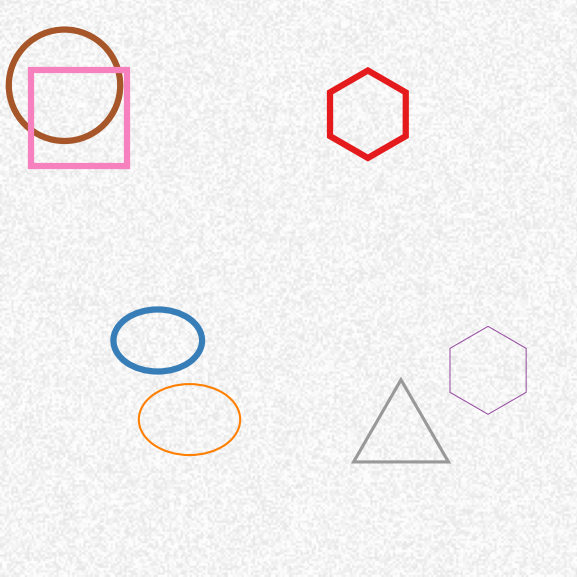[{"shape": "hexagon", "thickness": 3, "radius": 0.38, "center": [0.637, 0.801]}, {"shape": "oval", "thickness": 3, "radius": 0.38, "center": [0.273, 0.41]}, {"shape": "hexagon", "thickness": 0.5, "radius": 0.38, "center": [0.845, 0.358]}, {"shape": "oval", "thickness": 1, "radius": 0.44, "center": [0.328, 0.273]}, {"shape": "circle", "thickness": 3, "radius": 0.48, "center": [0.112, 0.851]}, {"shape": "square", "thickness": 3, "radius": 0.42, "center": [0.137, 0.795]}, {"shape": "triangle", "thickness": 1.5, "radius": 0.47, "center": [0.694, 0.247]}]